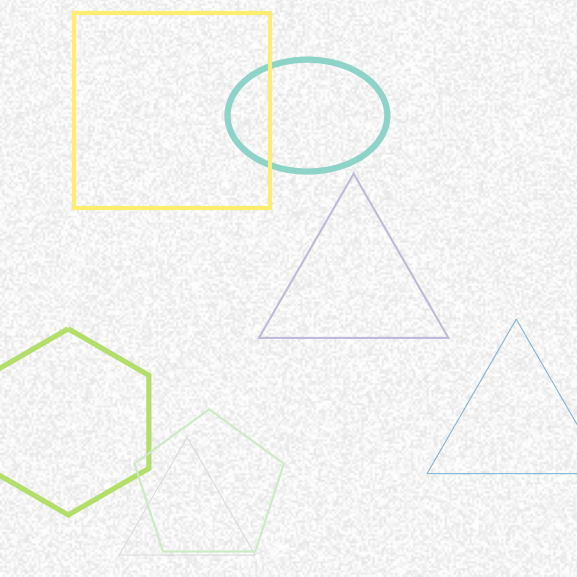[{"shape": "oval", "thickness": 3, "radius": 0.69, "center": [0.532, 0.799]}, {"shape": "triangle", "thickness": 1, "radius": 0.95, "center": [0.612, 0.509]}, {"shape": "triangle", "thickness": 0.5, "radius": 0.89, "center": [0.894, 0.268]}, {"shape": "hexagon", "thickness": 2.5, "radius": 0.81, "center": [0.118, 0.269]}, {"shape": "triangle", "thickness": 0.5, "radius": 0.68, "center": [0.324, 0.106]}, {"shape": "pentagon", "thickness": 1, "radius": 0.68, "center": [0.362, 0.154]}, {"shape": "square", "thickness": 2, "radius": 0.85, "center": [0.298, 0.807]}]